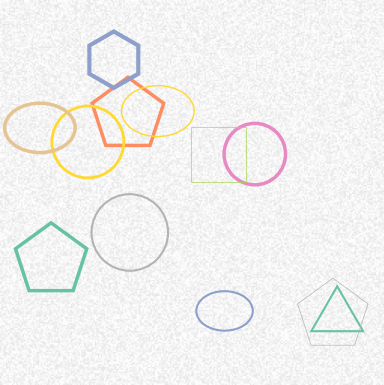[{"shape": "pentagon", "thickness": 2.5, "radius": 0.49, "center": [0.133, 0.324]}, {"shape": "triangle", "thickness": 1.5, "radius": 0.39, "center": [0.876, 0.179]}, {"shape": "pentagon", "thickness": 2.5, "radius": 0.49, "center": [0.332, 0.701]}, {"shape": "oval", "thickness": 1.5, "radius": 0.37, "center": [0.583, 0.192]}, {"shape": "hexagon", "thickness": 3, "radius": 0.37, "center": [0.296, 0.845]}, {"shape": "circle", "thickness": 2.5, "radius": 0.4, "center": [0.662, 0.6]}, {"shape": "square", "thickness": 0.5, "radius": 0.36, "center": [0.567, 0.6]}, {"shape": "circle", "thickness": 2, "radius": 0.47, "center": [0.228, 0.631]}, {"shape": "oval", "thickness": 1, "radius": 0.47, "center": [0.41, 0.712]}, {"shape": "oval", "thickness": 2.5, "radius": 0.46, "center": [0.104, 0.668]}, {"shape": "pentagon", "thickness": 0.5, "radius": 0.48, "center": [0.865, 0.181]}, {"shape": "circle", "thickness": 1.5, "radius": 0.5, "center": [0.337, 0.396]}]